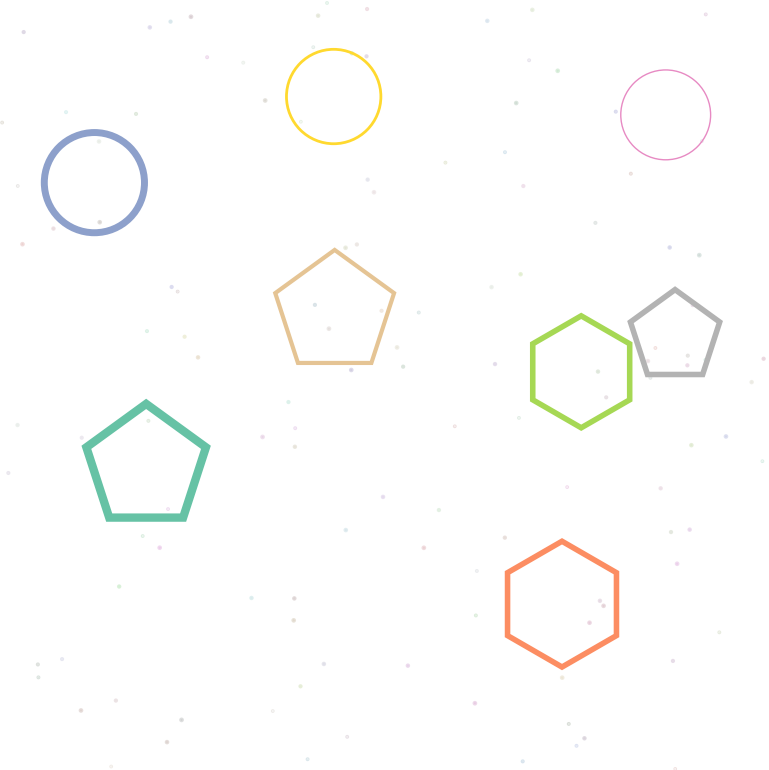[{"shape": "pentagon", "thickness": 3, "radius": 0.41, "center": [0.19, 0.394]}, {"shape": "hexagon", "thickness": 2, "radius": 0.41, "center": [0.73, 0.215]}, {"shape": "circle", "thickness": 2.5, "radius": 0.33, "center": [0.123, 0.763]}, {"shape": "circle", "thickness": 0.5, "radius": 0.29, "center": [0.865, 0.851]}, {"shape": "hexagon", "thickness": 2, "radius": 0.36, "center": [0.755, 0.517]}, {"shape": "circle", "thickness": 1, "radius": 0.31, "center": [0.433, 0.875]}, {"shape": "pentagon", "thickness": 1.5, "radius": 0.41, "center": [0.435, 0.594]}, {"shape": "pentagon", "thickness": 2, "radius": 0.3, "center": [0.877, 0.563]}]